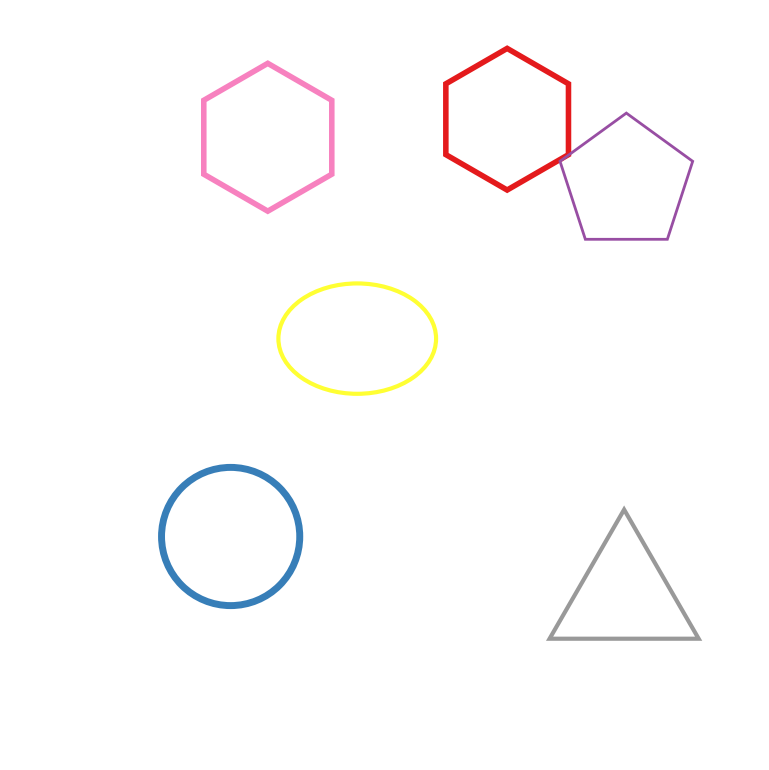[{"shape": "hexagon", "thickness": 2, "radius": 0.46, "center": [0.659, 0.845]}, {"shape": "circle", "thickness": 2.5, "radius": 0.45, "center": [0.3, 0.303]}, {"shape": "pentagon", "thickness": 1, "radius": 0.45, "center": [0.813, 0.763]}, {"shape": "oval", "thickness": 1.5, "radius": 0.51, "center": [0.464, 0.56]}, {"shape": "hexagon", "thickness": 2, "radius": 0.48, "center": [0.348, 0.822]}, {"shape": "triangle", "thickness": 1.5, "radius": 0.56, "center": [0.811, 0.226]}]